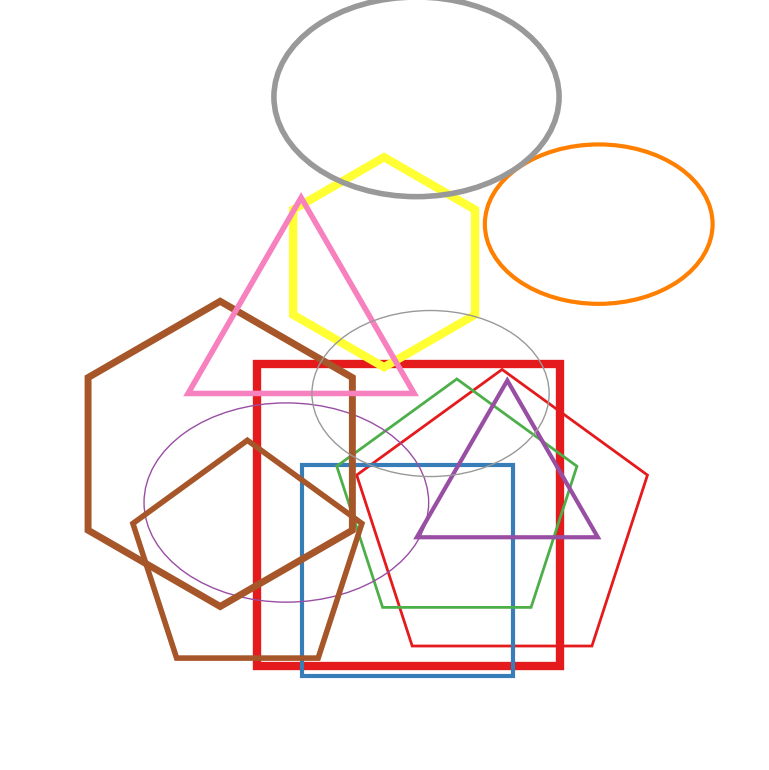[{"shape": "pentagon", "thickness": 1, "radius": 0.99, "center": [0.652, 0.322]}, {"shape": "square", "thickness": 3, "radius": 0.98, "center": [0.531, 0.331]}, {"shape": "square", "thickness": 1.5, "radius": 0.69, "center": [0.529, 0.259]}, {"shape": "pentagon", "thickness": 1, "radius": 0.82, "center": [0.593, 0.344]}, {"shape": "oval", "thickness": 0.5, "radius": 0.92, "center": [0.372, 0.347]}, {"shape": "triangle", "thickness": 1.5, "radius": 0.68, "center": [0.659, 0.37]}, {"shape": "oval", "thickness": 1.5, "radius": 0.74, "center": [0.778, 0.709]}, {"shape": "hexagon", "thickness": 3, "radius": 0.68, "center": [0.499, 0.659]}, {"shape": "hexagon", "thickness": 2.5, "radius": 0.99, "center": [0.286, 0.411]}, {"shape": "pentagon", "thickness": 2, "radius": 0.78, "center": [0.321, 0.272]}, {"shape": "triangle", "thickness": 2, "radius": 0.85, "center": [0.391, 0.574]}, {"shape": "oval", "thickness": 0.5, "radius": 0.77, "center": [0.559, 0.489]}, {"shape": "oval", "thickness": 2, "radius": 0.93, "center": [0.541, 0.874]}]